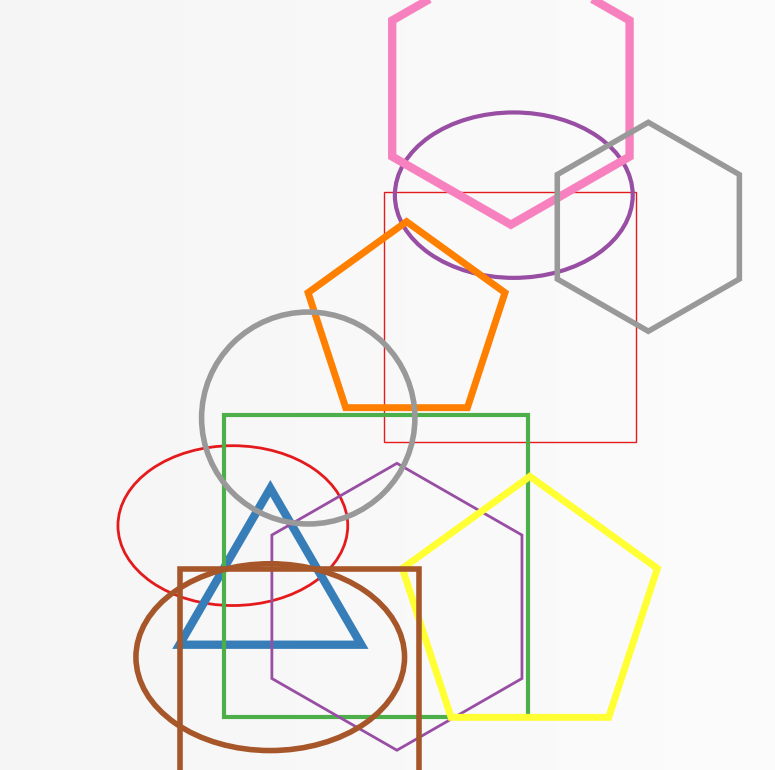[{"shape": "oval", "thickness": 1, "radius": 0.74, "center": [0.3, 0.317]}, {"shape": "square", "thickness": 0.5, "radius": 0.81, "center": [0.658, 0.588]}, {"shape": "triangle", "thickness": 3, "radius": 0.68, "center": [0.349, 0.23]}, {"shape": "square", "thickness": 1.5, "radius": 0.98, "center": [0.485, 0.265]}, {"shape": "oval", "thickness": 1.5, "radius": 0.77, "center": [0.663, 0.747]}, {"shape": "hexagon", "thickness": 1, "radius": 0.93, "center": [0.512, 0.212]}, {"shape": "pentagon", "thickness": 2.5, "radius": 0.67, "center": [0.525, 0.579]}, {"shape": "pentagon", "thickness": 2.5, "radius": 0.86, "center": [0.684, 0.208]}, {"shape": "square", "thickness": 2, "radius": 0.77, "center": [0.386, 0.107]}, {"shape": "oval", "thickness": 2, "radius": 0.87, "center": [0.349, 0.147]}, {"shape": "hexagon", "thickness": 3, "radius": 0.88, "center": [0.659, 0.885]}, {"shape": "circle", "thickness": 2, "radius": 0.69, "center": [0.398, 0.457]}, {"shape": "hexagon", "thickness": 2, "radius": 0.68, "center": [0.837, 0.705]}]